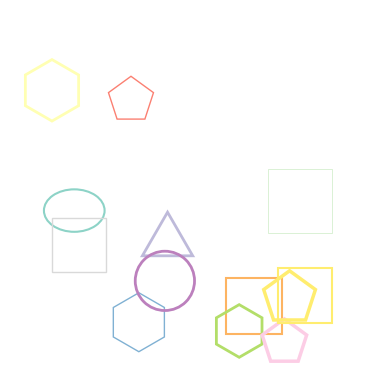[{"shape": "oval", "thickness": 1.5, "radius": 0.39, "center": [0.193, 0.453]}, {"shape": "hexagon", "thickness": 2, "radius": 0.4, "center": [0.135, 0.765]}, {"shape": "triangle", "thickness": 2, "radius": 0.38, "center": [0.435, 0.373]}, {"shape": "pentagon", "thickness": 1, "radius": 0.31, "center": [0.34, 0.74]}, {"shape": "hexagon", "thickness": 1, "radius": 0.38, "center": [0.361, 0.163]}, {"shape": "square", "thickness": 1.5, "radius": 0.37, "center": [0.659, 0.205]}, {"shape": "hexagon", "thickness": 2, "radius": 0.34, "center": [0.621, 0.14]}, {"shape": "pentagon", "thickness": 2.5, "radius": 0.3, "center": [0.739, 0.111]}, {"shape": "square", "thickness": 1, "radius": 0.35, "center": [0.205, 0.363]}, {"shape": "circle", "thickness": 2, "radius": 0.39, "center": [0.428, 0.27]}, {"shape": "square", "thickness": 0.5, "radius": 0.42, "center": [0.78, 0.477]}, {"shape": "square", "thickness": 1.5, "radius": 0.35, "center": [0.792, 0.233]}, {"shape": "pentagon", "thickness": 2.5, "radius": 0.35, "center": [0.752, 0.226]}]